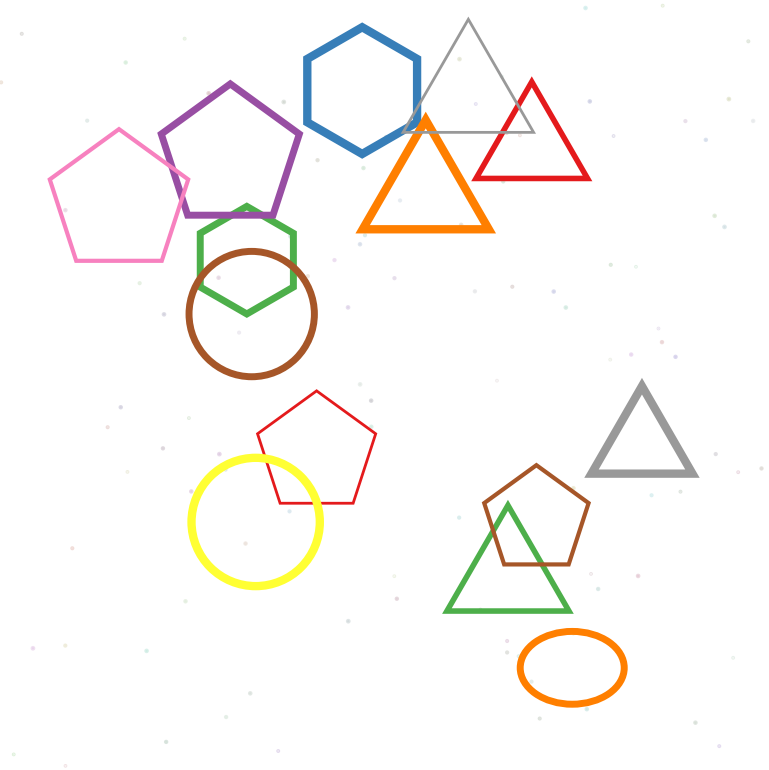[{"shape": "triangle", "thickness": 2, "radius": 0.42, "center": [0.691, 0.81]}, {"shape": "pentagon", "thickness": 1, "radius": 0.4, "center": [0.411, 0.412]}, {"shape": "hexagon", "thickness": 3, "radius": 0.41, "center": [0.47, 0.882]}, {"shape": "triangle", "thickness": 2, "radius": 0.46, "center": [0.66, 0.252]}, {"shape": "hexagon", "thickness": 2.5, "radius": 0.35, "center": [0.321, 0.662]}, {"shape": "pentagon", "thickness": 2.5, "radius": 0.47, "center": [0.299, 0.797]}, {"shape": "triangle", "thickness": 3, "radius": 0.47, "center": [0.553, 0.75]}, {"shape": "oval", "thickness": 2.5, "radius": 0.34, "center": [0.743, 0.133]}, {"shape": "circle", "thickness": 3, "radius": 0.42, "center": [0.332, 0.322]}, {"shape": "pentagon", "thickness": 1.5, "radius": 0.36, "center": [0.697, 0.325]}, {"shape": "circle", "thickness": 2.5, "radius": 0.41, "center": [0.327, 0.592]}, {"shape": "pentagon", "thickness": 1.5, "radius": 0.47, "center": [0.155, 0.738]}, {"shape": "triangle", "thickness": 1, "radius": 0.49, "center": [0.608, 0.877]}, {"shape": "triangle", "thickness": 3, "radius": 0.38, "center": [0.834, 0.423]}]